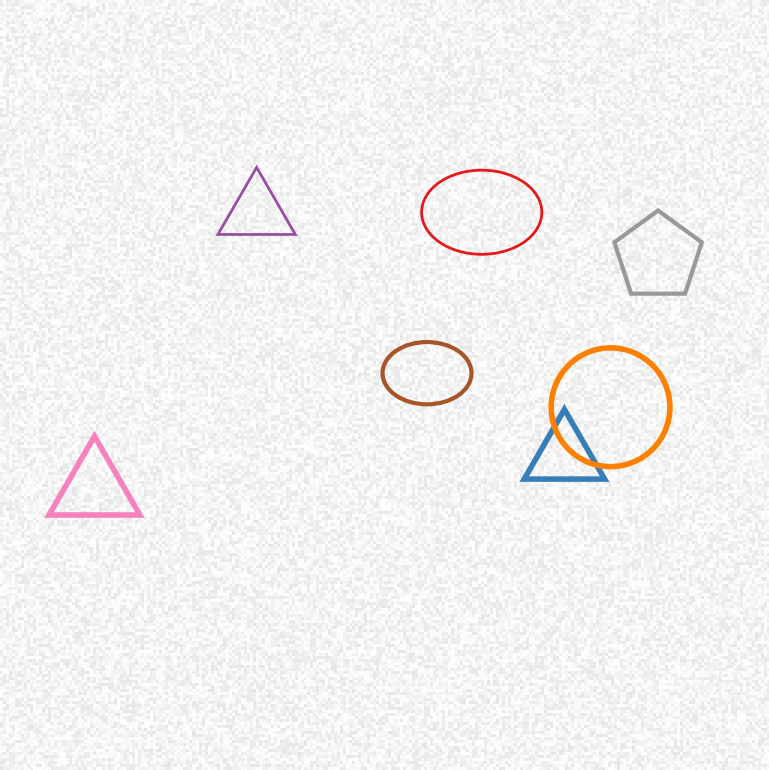[{"shape": "oval", "thickness": 1, "radius": 0.39, "center": [0.626, 0.724]}, {"shape": "triangle", "thickness": 2, "radius": 0.3, "center": [0.733, 0.408]}, {"shape": "triangle", "thickness": 1, "radius": 0.29, "center": [0.333, 0.725]}, {"shape": "circle", "thickness": 2, "radius": 0.39, "center": [0.793, 0.471]}, {"shape": "oval", "thickness": 1.5, "radius": 0.29, "center": [0.555, 0.515]}, {"shape": "triangle", "thickness": 2, "radius": 0.34, "center": [0.123, 0.365]}, {"shape": "pentagon", "thickness": 1.5, "radius": 0.3, "center": [0.855, 0.667]}]